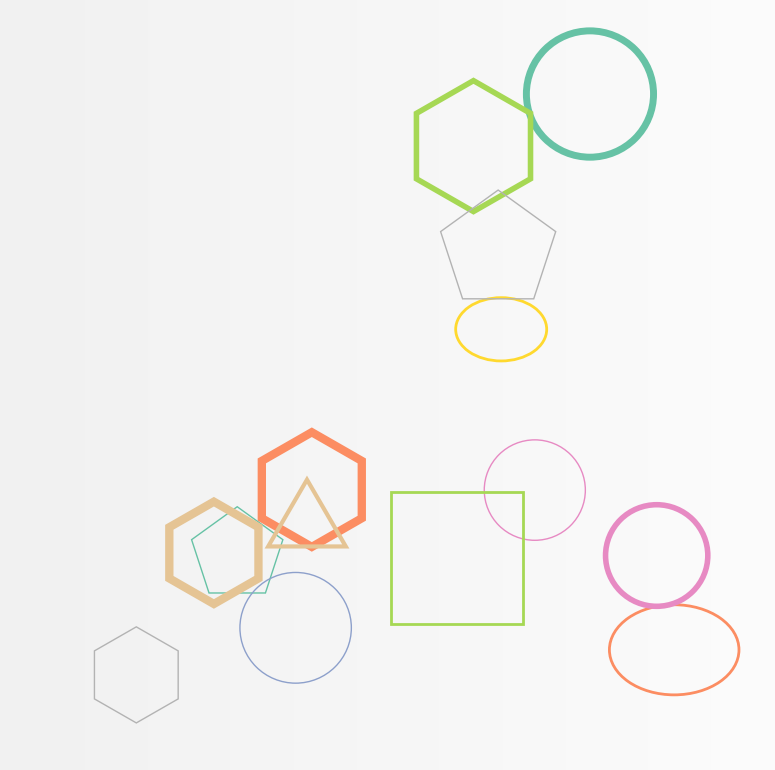[{"shape": "pentagon", "thickness": 0.5, "radius": 0.31, "center": [0.306, 0.28]}, {"shape": "circle", "thickness": 2.5, "radius": 0.41, "center": [0.761, 0.878]}, {"shape": "oval", "thickness": 1, "radius": 0.42, "center": [0.87, 0.156]}, {"shape": "hexagon", "thickness": 3, "radius": 0.37, "center": [0.402, 0.364]}, {"shape": "circle", "thickness": 0.5, "radius": 0.36, "center": [0.381, 0.185]}, {"shape": "circle", "thickness": 0.5, "radius": 0.33, "center": [0.69, 0.364]}, {"shape": "circle", "thickness": 2, "radius": 0.33, "center": [0.847, 0.279]}, {"shape": "hexagon", "thickness": 2, "radius": 0.42, "center": [0.611, 0.81]}, {"shape": "square", "thickness": 1, "radius": 0.43, "center": [0.59, 0.275]}, {"shape": "oval", "thickness": 1, "radius": 0.29, "center": [0.647, 0.572]}, {"shape": "triangle", "thickness": 1.5, "radius": 0.29, "center": [0.396, 0.319]}, {"shape": "hexagon", "thickness": 3, "radius": 0.33, "center": [0.276, 0.282]}, {"shape": "hexagon", "thickness": 0.5, "radius": 0.31, "center": [0.176, 0.124]}, {"shape": "pentagon", "thickness": 0.5, "radius": 0.39, "center": [0.643, 0.675]}]